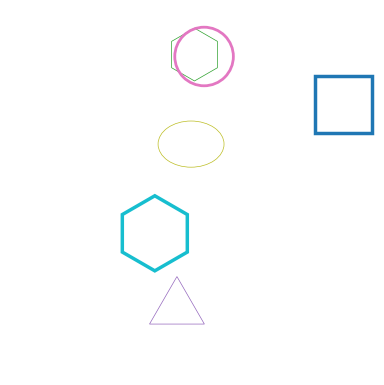[{"shape": "square", "thickness": 2.5, "radius": 0.37, "center": [0.892, 0.73]}, {"shape": "hexagon", "thickness": 0.5, "radius": 0.34, "center": [0.505, 0.858]}, {"shape": "triangle", "thickness": 0.5, "radius": 0.41, "center": [0.46, 0.199]}, {"shape": "circle", "thickness": 2, "radius": 0.38, "center": [0.53, 0.853]}, {"shape": "oval", "thickness": 0.5, "radius": 0.43, "center": [0.496, 0.626]}, {"shape": "hexagon", "thickness": 2.5, "radius": 0.49, "center": [0.402, 0.394]}]